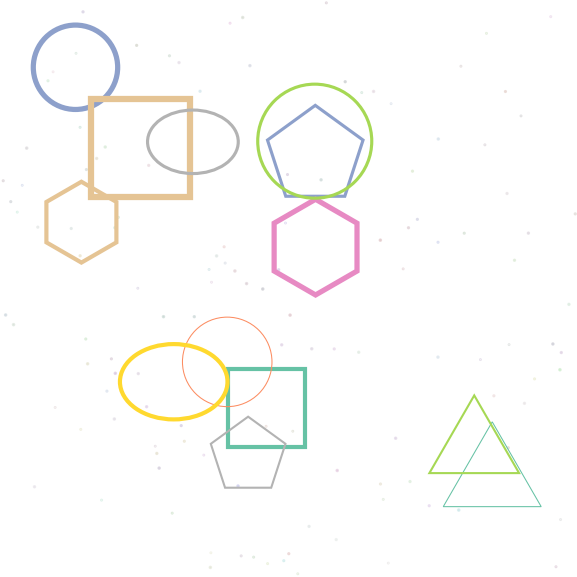[{"shape": "triangle", "thickness": 0.5, "radius": 0.49, "center": [0.852, 0.171]}, {"shape": "square", "thickness": 2, "radius": 0.34, "center": [0.461, 0.293]}, {"shape": "circle", "thickness": 0.5, "radius": 0.39, "center": [0.393, 0.372]}, {"shape": "pentagon", "thickness": 1.5, "radius": 0.43, "center": [0.546, 0.73]}, {"shape": "circle", "thickness": 2.5, "radius": 0.37, "center": [0.131, 0.883]}, {"shape": "hexagon", "thickness": 2.5, "radius": 0.41, "center": [0.546, 0.571]}, {"shape": "triangle", "thickness": 1, "radius": 0.45, "center": [0.821, 0.225]}, {"shape": "circle", "thickness": 1.5, "radius": 0.49, "center": [0.545, 0.755]}, {"shape": "oval", "thickness": 2, "radius": 0.47, "center": [0.301, 0.338]}, {"shape": "square", "thickness": 3, "radius": 0.43, "center": [0.243, 0.743]}, {"shape": "hexagon", "thickness": 2, "radius": 0.35, "center": [0.141, 0.614]}, {"shape": "pentagon", "thickness": 1, "radius": 0.34, "center": [0.43, 0.21]}, {"shape": "oval", "thickness": 1.5, "radius": 0.39, "center": [0.334, 0.754]}]